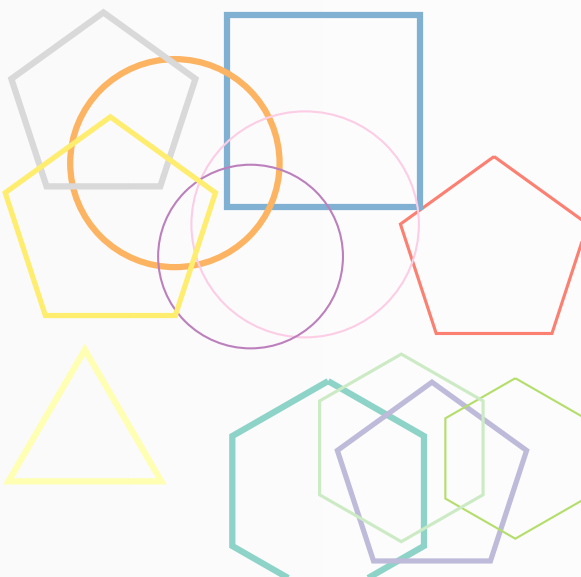[{"shape": "hexagon", "thickness": 3, "radius": 0.95, "center": [0.565, 0.149]}, {"shape": "triangle", "thickness": 3, "radius": 0.76, "center": [0.146, 0.242]}, {"shape": "pentagon", "thickness": 2.5, "radius": 0.86, "center": [0.743, 0.166]}, {"shape": "pentagon", "thickness": 1.5, "radius": 0.85, "center": [0.85, 0.559]}, {"shape": "square", "thickness": 3, "radius": 0.83, "center": [0.556, 0.807]}, {"shape": "circle", "thickness": 3, "radius": 0.9, "center": [0.301, 0.717]}, {"shape": "hexagon", "thickness": 1, "radius": 0.69, "center": [0.887, 0.205]}, {"shape": "circle", "thickness": 1, "radius": 0.98, "center": [0.525, 0.611]}, {"shape": "pentagon", "thickness": 3, "radius": 0.83, "center": [0.178, 0.811]}, {"shape": "circle", "thickness": 1, "radius": 0.79, "center": [0.431, 0.555]}, {"shape": "hexagon", "thickness": 1.5, "radius": 0.81, "center": [0.69, 0.224]}, {"shape": "pentagon", "thickness": 2.5, "radius": 0.95, "center": [0.19, 0.607]}]